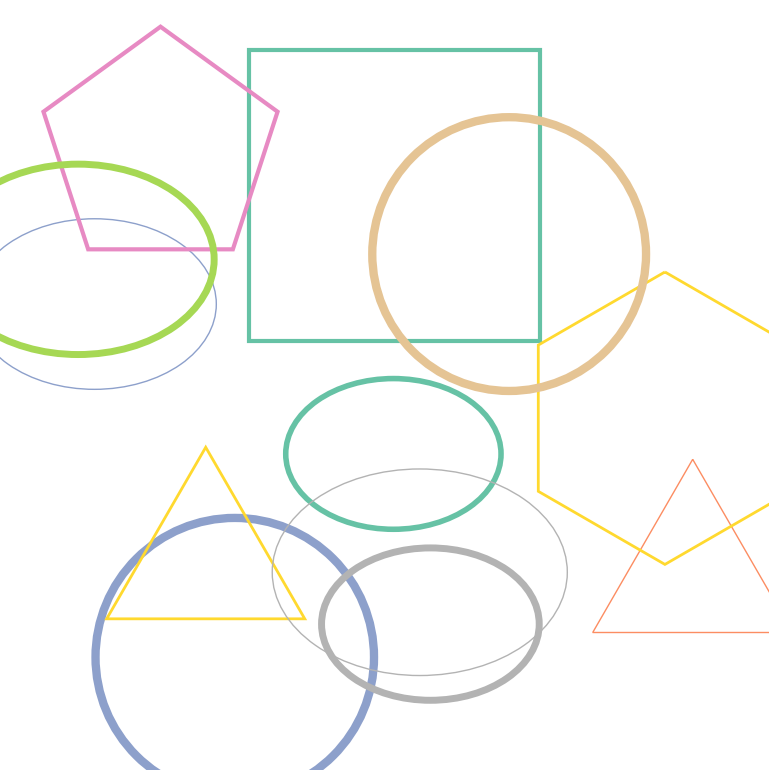[{"shape": "oval", "thickness": 2, "radius": 0.7, "center": [0.511, 0.41]}, {"shape": "square", "thickness": 1.5, "radius": 0.94, "center": [0.513, 0.746]}, {"shape": "triangle", "thickness": 0.5, "radius": 0.75, "center": [0.9, 0.254]}, {"shape": "oval", "thickness": 0.5, "radius": 0.79, "center": [0.123, 0.605]}, {"shape": "circle", "thickness": 3, "radius": 0.9, "center": [0.305, 0.147]}, {"shape": "pentagon", "thickness": 1.5, "radius": 0.8, "center": [0.208, 0.806]}, {"shape": "oval", "thickness": 2.5, "radius": 0.88, "center": [0.102, 0.663]}, {"shape": "triangle", "thickness": 1, "radius": 0.74, "center": [0.267, 0.271]}, {"shape": "hexagon", "thickness": 1, "radius": 0.95, "center": [0.864, 0.457]}, {"shape": "circle", "thickness": 3, "radius": 0.89, "center": [0.661, 0.67]}, {"shape": "oval", "thickness": 0.5, "radius": 0.96, "center": [0.545, 0.257]}, {"shape": "oval", "thickness": 2.5, "radius": 0.71, "center": [0.559, 0.189]}]